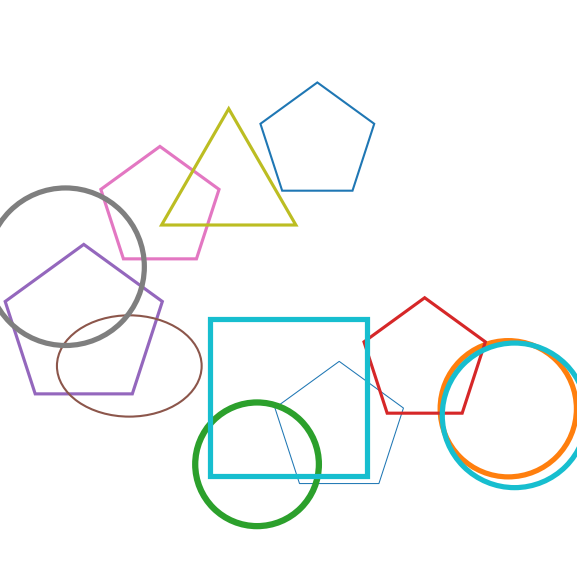[{"shape": "pentagon", "thickness": 0.5, "radius": 0.58, "center": [0.587, 0.256]}, {"shape": "pentagon", "thickness": 1, "radius": 0.52, "center": [0.549, 0.753]}, {"shape": "circle", "thickness": 2.5, "radius": 0.59, "center": [0.88, 0.291]}, {"shape": "circle", "thickness": 3, "radius": 0.54, "center": [0.445, 0.195]}, {"shape": "pentagon", "thickness": 1.5, "radius": 0.55, "center": [0.735, 0.373]}, {"shape": "pentagon", "thickness": 1.5, "radius": 0.72, "center": [0.145, 0.433]}, {"shape": "oval", "thickness": 1, "radius": 0.63, "center": [0.224, 0.365]}, {"shape": "pentagon", "thickness": 1.5, "radius": 0.54, "center": [0.277, 0.638]}, {"shape": "circle", "thickness": 2.5, "radius": 0.68, "center": [0.114, 0.537]}, {"shape": "triangle", "thickness": 1.5, "radius": 0.67, "center": [0.396, 0.677]}, {"shape": "square", "thickness": 2.5, "radius": 0.68, "center": [0.5, 0.311]}, {"shape": "circle", "thickness": 2.5, "radius": 0.63, "center": [0.891, 0.28]}]